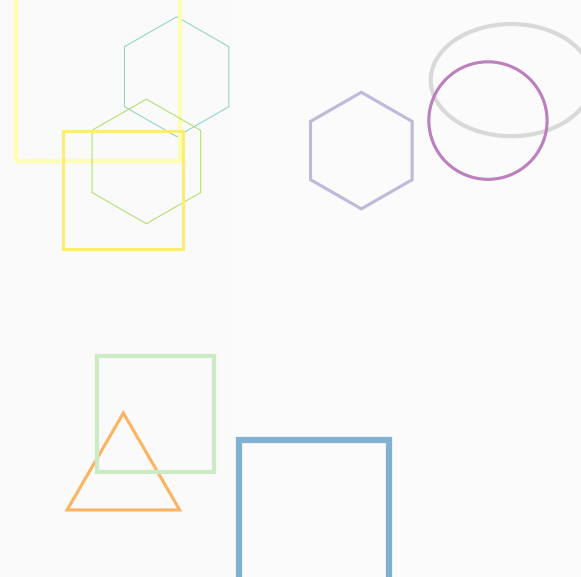[{"shape": "hexagon", "thickness": 0.5, "radius": 0.52, "center": [0.304, 0.866]}, {"shape": "square", "thickness": 2, "radius": 0.71, "center": [0.169, 0.862]}, {"shape": "hexagon", "thickness": 1.5, "radius": 0.5, "center": [0.622, 0.738]}, {"shape": "square", "thickness": 3, "radius": 0.65, "center": [0.54, 0.108]}, {"shape": "triangle", "thickness": 1.5, "radius": 0.56, "center": [0.212, 0.172]}, {"shape": "hexagon", "thickness": 0.5, "radius": 0.54, "center": [0.252, 0.72]}, {"shape": "oval", "thickness": 2, "radius": 0.69, "center": [0.88, 0.86]}, {"shape": "circle", "thickness": 1.5, "radius": 0.51, "center": [0.84, 0.79]}, {"shape": "square", "thickness": 2, "radius": 0.5, "center": [0.267, 0.282]}, {"shape": "square", "thickness": 1.5, "radius": 0.51, "center": [0.211, 0.67]}]